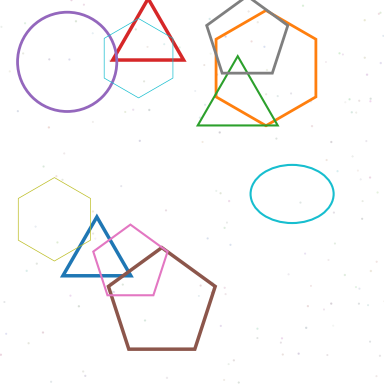[{"shape": "triangle", "thickness": 2.5, "radius": 0.51, "center": [0.252, 0.335]}, {"shape": "hexagon", "thickness": 2, "radius": 0.75, "center": [0.691, 0.823]}, {"shape": "triangle", "thickness": 1.5, "radius": 0.6, "center": [0.617, 0.734]}, {"shape": "triangle", "thickness": 2.5, "radius": 0.53, "center": [0.385, 0.897]}, {"shape": "circle", "thickness": 2, "radius": 0.64, "center": [0.174, 0.839]}, {"shape": "pentagon", "thickness": 2.5, "radius": 0.73, "center": [0.42, 0.211]}, {"shape": "pentagon", "thickness": 1.5, "radius": 0.51, "center": [0.339, 0.315]}, {"shape": "pentagon", "thickness": 2, "radius": 0.55, "center": [0.642, 0.9]}, {"shape": "hexagon", "thickness": 0.5, "radius": 0.54, "center": [0.141, 0.43]}, {"shape": "oval", "thickness": 1.5, "radius": 0.54, "center": [0.759, 0.496]}, {"shape": "hexagon", "thickness": 0.5, "radius": 0.52, "center": [0.36, 0.849]}]